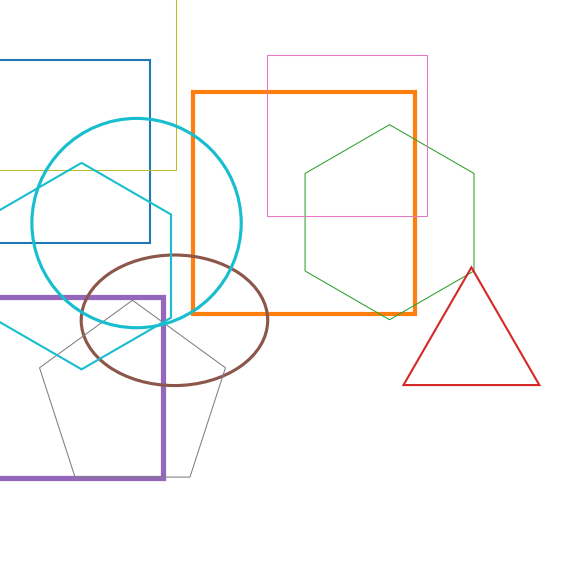[{"shape": "square", "thickness": 1, "radius": 0.79, "center": [0.102, 0.737]}, {"shape": "square", "thickness": 2, "radius": 0.96, "center": [0.526, 0.647]}, {"shape": "hexagon", "thickness": 0.5, "radius": 0.84, "center": [0.675, 0.614]}, {"shape": "triangle", "thickness": 1, "radius": 0.68, "center": [0.816, 0.4]}, {"shape": "square", "thickness": 2.5, "radius": 0.78, "center": [0.126, 0.329]}, {"shape": "oval", "thickness": 1.5, "radius": 0.81, "center": [0.302, 0.445]}, {"shape": "square", "thickness": 0.5, "radius": 0.69, "center": [0.601, 0.765]}, {"shape": "pentagon", "thickness": 0.5, "radius": 0.85, "center": [0.229, 0.31]}, {"shape": "square", "thickness": 0.5, "radius": 0.88, "center": [0.13, 0.88]}, {"shape": "circle", "thickness": 1.5, "radius": 0.91, "center": [0.236, 0.613]}, {"shape": "hexagon", "thickness": 1, "radius": 0.89, "center": [0.141, 0.538]}]